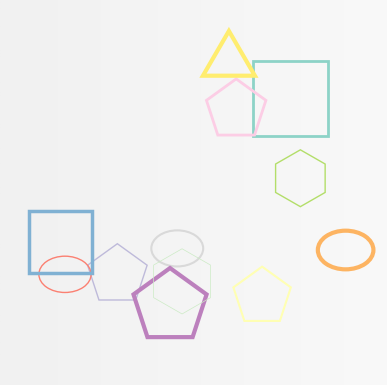[{"shape": "square", "thickness": 2, "radius": 0.48, "center": [0.749, 0.744]}, {"shape": "pentagon", "thickness": 1.5, "radius": 0.39, "center": [0.676, 0.229]}, {"shape": "pentagon", "thickness": 1, "radius": 0.4, "center": [0.303, 0.286]}, {"shape": "oval", "thickness": 1, "radius": 0.34, "center": [0.168, 0.287]}, {"shape": "square", "thickness": 2.5, "radius": 0.41, "center": [0.156, 0.371]}, {"shape": "oval", "thickness": 3, "radius": 0.36, "center": [0.892, 0.351]}, {"shape": "hexagon", "thickness": 1, "radius": 0.37, "center": [0.775, 0.537]}, {"shape": "pentagon", "thickness": 2, "radius": 0.4, "center": [0.609, 0.714]}, {"shape": "oval", "thickness": 1.5, "radius": 0.33, "center": [0.457, 0.355]}, {"shape": "pentagon", "thickness": 3, "radius": 0.5, "center": [0.439, 0.205]}, {"shape": "hexagon", "thickness": 0.5, "radius": 0.42, "center": [0.47, 0.269]}, {"shape": "triangle", "thickness": 3, "radius": 0.39, "center": [0.591, 0.842]}]